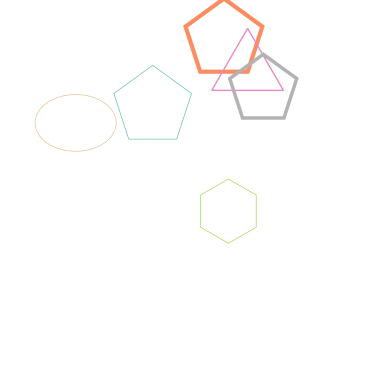[{"shape": "pentagon", "thickness": 0.5, "radius": 0.53, "center": [0.397, 0.724]}, {"shape": "pentagon", "thickness": 3, "radius": 0.52, "center": [0.582, 0.899]}, {"shape": "triangle", "thickness": 1, "radius": 0.54, "center": [0.643, 0.819]}, {"shape": "hexagon", "thickness": 0.5, "radius": 0.42, "center": [0.593, 0.452]}, {"shape": "oval", "thickness": 0.5, "radius": 0.53, "center": [0.197, 0.681]}, {"shape": "pentagon", "thickness": 2.5, "radius": 0.46, "center": [0.684, 0.768]}]